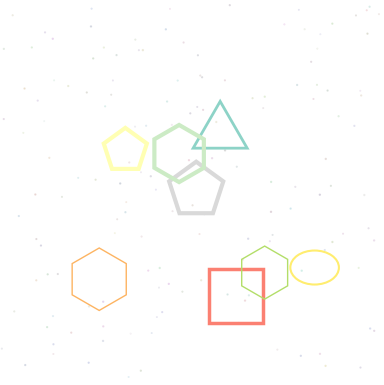[{"shape": "triangle", "thickness": 2, "radius": 0.41, "center": [0.572, 0.656]}, {"shape": "pentagon", "thickness": 3, "radius": 0.29, "center": [0.326, 0.609]}, {"shape": "square", "thickness": 2.5, "radius": 0.35, "center": [0.614, 0.23]}, {"shape": "hexagon", "thickness": 1, "radius": 0.41, "center": [0.258, 0.275]}, {"shape": "hexagon", "thickness": 1, "radius": 0.34, "center": [0.687, 0.292]}, {"shape": "pentagon", "thickness": 3, "radius": 0.37, "center": [0.51, 0.506]}, {"shape": "hexagon", "thickness": 3, "radius": 0.37, "center": [0.465, 0.601]}, {"shape": "oval", "thickness": 1.5, "radius": 0.32, "center": [0.817, 0.305]}]